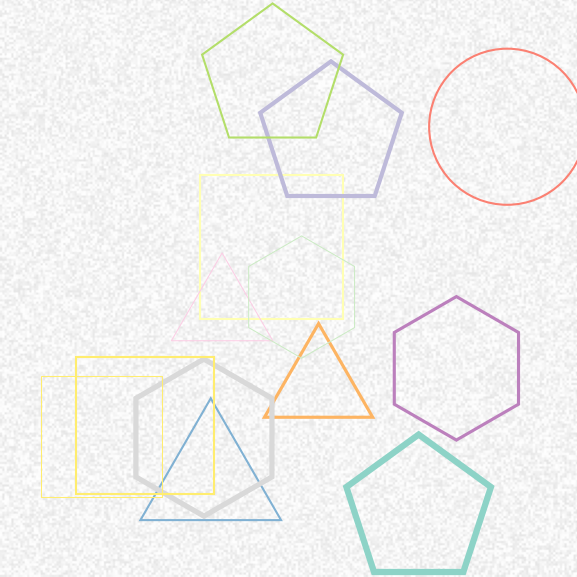[{"shape": "pentagon", "thickness": 3, "radius": 0.66, "center": [0.725, 0.115]}, {"shape": "square", "thickness": 1, "radius": 0.62, "center": [0.471, 0.571]}, {"shape": "pentagon", "thickness": 2, "radius": 0.64, "center": [0.573, 0.764]}, {"shape": "circle", "thickness": 1, "radius": 0.68, "center": [0.878, 0.78]}, {"shape": "triangle", "thickness": 1, "radius": 0.7, "center": [0.365, 0.169]}, {"shape": "triangle", "thickness": 1.5, "radius": 0.54, "center": [0.552, 0.331]}, {"shape": "pentagon", "thickness": 1, "radius": 0.64, "center": [0.472, 0.865]}, {"shape": "triangle", "thickness": 0.5, "radius": 0.51, "center": [0.385, 0.46]}, {"shape": "hexagon", "thickness": 2.5, "radius": 0.68, "center": [0.353, 0.241]}, {"shape": "hexagon", "thickness": 1.5, "radius": 0.62, "center": [0.79, 0.361]}, {"shape": "hexagon", "thickness": 0.5, "radius": 0.53, "center": [0.522, 0.485]}, {"shape": "square", "thickness": 0.5, "radius": 0.52, "center": [0.176, 0.243]}, {"shape": "square", "thickness": 1, "radius": 0.6, "center": [0.251, 0.262]}]